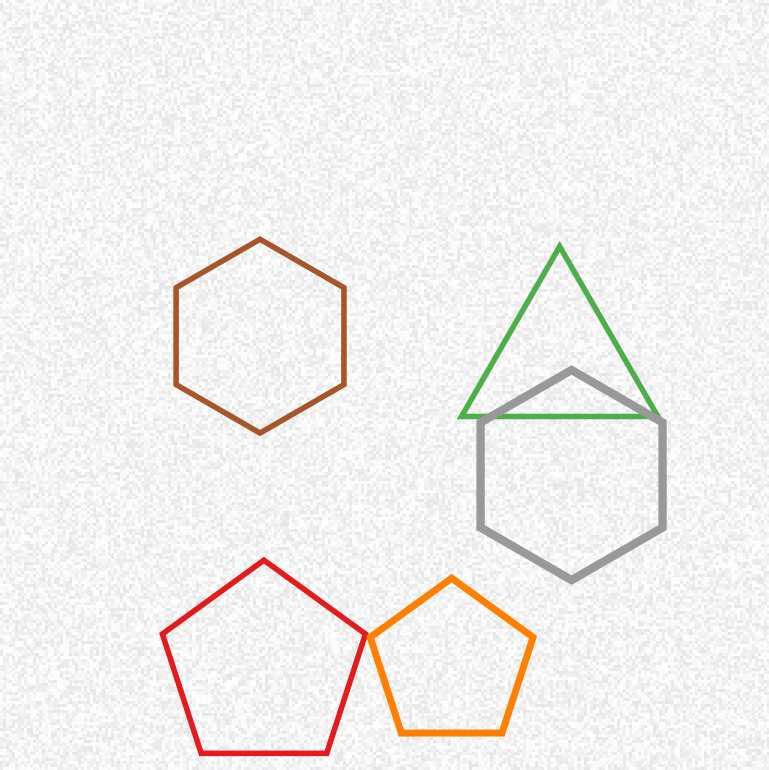[{"shape": "pentagon", "thickness": 2, "radius": 0.69, "center": [0.343, 0.134]}, {"shape": "triangle", "thickness": 2, "radius": 0.74, "center": [0.727, 0.533]}, {"shape": "pentagon", "thickness": 2.5, "radius": 0.56, "center": [0.587, 0.138]}, {"shape": "hexagon", "thickness": 2, "radius": 0.63, "center": [0.338, 0.563]}, {"shape": "hexagon", "thickness": 3, "radius": 0.68, "center": [0.742, 0.383]}]